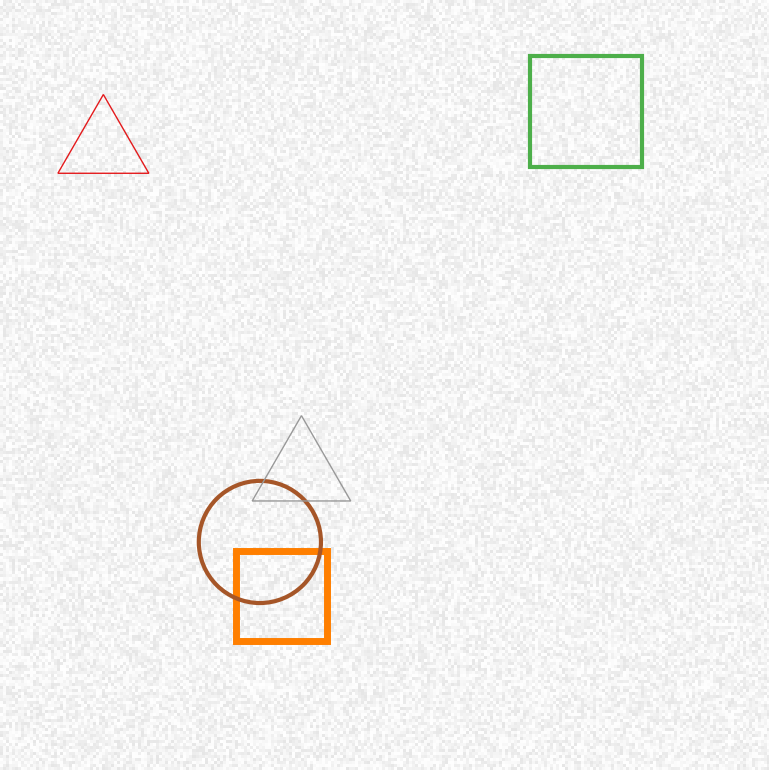[{"shape": "triangle", "thickness": 0.5, "radius": 0.34, "center": [0.134, 0.809]}, {"shape": "square", "thickness": 1.5, "radius": 0.36, "center": [0.761, 0.855]}, {"shape": "square", "thickness": 2.5, "radius": 0.29, "center": [0.366, 0.226]}, {"shape": "circle", "thickness": 1.5, "radius": 0.4, "center": [0.338, 0.296]}, {"shape": "triangle", "thickness": 0.5, "radius": 0.37, "center": [0.392, 0.386]}]